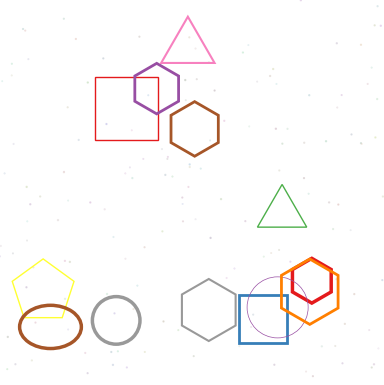[{"shape": "square", "thickness": 1, "radius": 0.41, "center": [0.328, 0.718]}, {"shape": "hexagon", "thickness": 2.5, "radius": 0.29, "center": [0.81, 0.271]}, {"shape": "square", "thickness": 2, "radius": 0.31, "center": [0.683, 0.171]}, {"shape": "triangle", "thickness": 1, "radius": 0.37, "center": [0.733, 0.447]}, {"shape": "circle", "thickness": 0.5, "radius": 0.4, "center": [0.721, 0.202]}, {"shape": "hexagon", "thickness": 2, "radius": 0.33, "center": [0.407, 0.77]}, {"shape": "hexagon", "thickness": 2, "radius": 0.42, "center": [0.805, 0.242]}, {"shape": "pentagon", "thickness": 1, "radius": 0.42, "center": [0.112, 0.243]}, {"shape": "hexagon", "thickness": 2, "radius": 0.35, "center": [0.506, 0.665]}, {"shape": "oval", "thickness": 2.5, "radius": 0.4, "center": [0.131, 0.151]}, {"shape": "triangle", "thickness": 1.5, "radius": 0.4, "center": [0.488, 0.877]}, {"shape": "circle", "thickness": 2.5, "radius": 0.31, "center": [0.302, 0.168]}, {"shape": "hexagon", "thickness": 1.5, "radius": 0.4, "center": [0.542, 0.195]}]